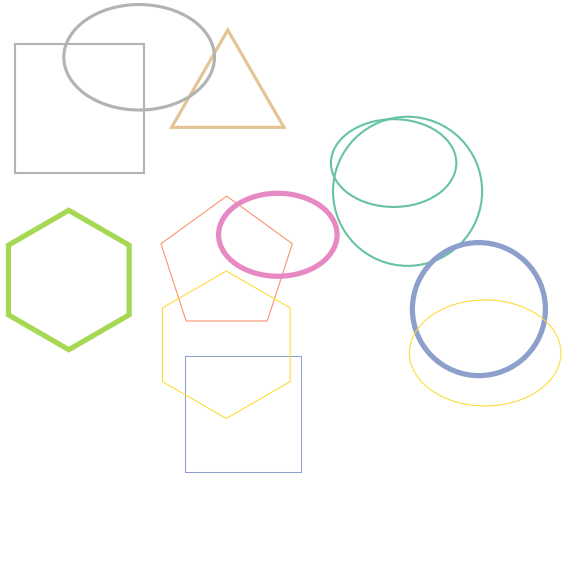[{"shape": "oval", "thickness": 1, "radius": 0.54, "center": [0.682, 0.717]}, {"shape": "circle", "thickness": 1, "radius": 0.65, "center": [0.706, 0.668]}, {"shape": "pentagon", "thickness": 0.5, "radius": 0.6, "center": [0.393, 0.54]}, {"shape": "square", "thickness": 0.5, "radius": 0.5, "center": [0.421, 0.283]}, {"shape": "circle", "thickness": 2.5, "radius": 0.58, "center": [0.829, 0.464]}, {"shape": "oval", "thickness": 2.5, "radius": 0.51, "center": [0.481, 0.593]}, {"shape": "hexagon", "thickness": 2.5, "radius": 0.6, "center": [0.119, 0.514]}, {"shape": "hexagon", "thickness": 0.5, "radius": 0.64, "center": [0.392, 0.402]}, {"shape": "oval", "thickness": 0.5, "radius": 0.66, "center": [0.84, 0.388]}, {"shape": "triangle", "thickness": 1.5, "radius": 0.56, "center": [0.394, 0.835]}, {"shape": "square", "thickness": 1, "radius": 0.56, "center": [0.138, 0.811]}, {"shape": "oval", "thickness": 1.5, "radius": 0.65, "center": [0.241, 0.9]}]